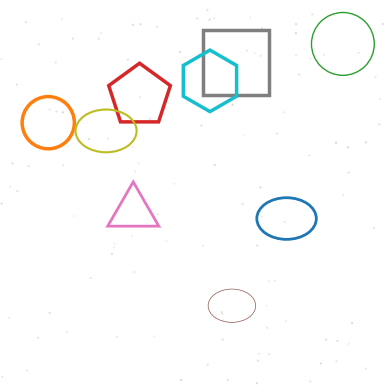[{"shape": "oval", "thickness": 2, "radius": 0.39, "center": [0.744, 0.432]}, {"shape": "circle", "thickness": 2.5, "radius": 0.34, "center": [0.125, 0.681]}, {"shape": "circle", "thickness": 1, "radius": 0.41, "center": [0.891, 0.886]}, {"shape": "pentagon", "thickness": 2.5, "radius": 0.42, "center": [0.362, 0.752]}, {"shape": "oval", "thickness": 0.5, "radius": 0.31, "center": [0.602, 0.206]}, {"shape": "triangle", "thickness": 2, "radius": 0.38, "center": [0.346, 0.451]}, {"shape": "square", "thickness": 2.5, "radius": 0.43, "center": [0.613, 0.838]}, {"shape": "oval", "thickness": 1.5, "radius": 0.4, "center": [0.276, 0.66]}, {"shape": "hexagon", "thickness": 2.5, "radius": 0.4, "center": [0.545, 0.79]}]